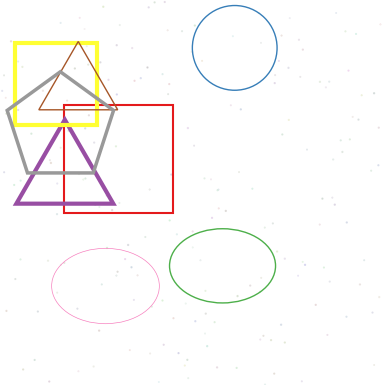[{"shape": "square", "thickness": 1.5, "radius": 0.7, "center": [0.307, 0.587]}, {"shape": "circle", "thickness": 1, "radius": 0.55, "center": [0.61, 0.876]}, {"shape": "oval", "thickness": 1, "radius": 0.69, "center": [0.578, 0.31]}, {"shape": "triangle", "thickness": 3, "radius": 0.73, "center": [0.168, 0.544]}, {"shape": "square", "thickness": 3, "radius": 0.53, "center": [0.145, 0.782]}, {"shape": "triangle", "thickness": 1, "radius": 0.59, "center": [0.203, 0.774]}, {"shape": "oval", "thickness": 0.5, "radius": 0.7, "center": [0.274, 0.257]}, {"shape": "pentagon", "thickness": 2.5, "radius": 0.73, "center": [0.157, 0.668]}]